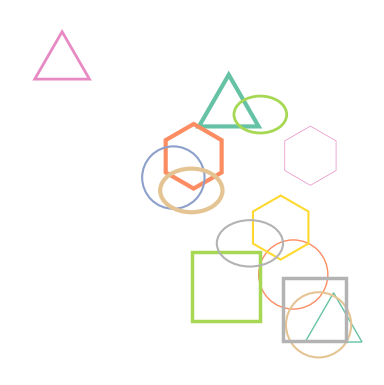[{"shape": "triangle", "thickness": 1, "radius": 0.43, "center": [0.866, 0.154]}, {"shape": "triangle", "thickness": 3, "radius": 0.45, "center": [0.594, 0.716]}, {"shape": "hexagon", "thickness": 3, "radius": 0.42, "center": [0.503, 0.594]}, {"shape": "circle", "thickness": 1, "radius": 0.45, "center": [0.762, 0.287]}, {"shape": "circle", "thickness": 1.5, "radius": 0.41, "center": [0.45, 0.539]}, {"shape": "triangle", "thickness": 2, "radius": 0.41, "center": [0.161, 0.836]}, {"shape": "hexagon", "thickness": 0.5, "radius": 0.38, "center": [0.806, 0.596]}, {"shape": "square", "thickness": 2.5, "radius": 0.44, "center": [0.588, 0.256]}, {"shape": "oval", "thickness": 2, "radius": 0.34, "center": [0.676, 0.703]}, {"shape": "hexagon", "thickness": 1.5, "radius": 0.42, "center": [0.729, 0.409]}, {"shape": "circle", "thickness": 1.5, "radius": 0.42, "center": [0.828, 0.156]}, {"shape": "oval", "thickness": 3, "radius": 0.4, "center": [0.497, 0.505]}, {"shape": "oval", "thickness": 1.5, "radius": 0.43, "center": [0.649, 0.368]}, {"shape": "square", "thickness": 2.5, "radius": 0.41, "center": [0.816, 0.196]}]